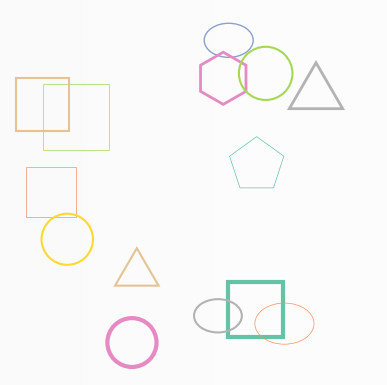[{"shape": "pentagon", "thickness": 0.5, "radius": 0.37, "center": [0.662, 0.572]}, {"shape": "square", "thickness": 3, "radius": 0.35, "center": [0.659, 0.196]}, {"shape": "square", "thickness": 0.5, "radius": 0.32, "center": [0.131, 0.502]}, {"shape": "oval", "thickness": 0.5, "radius": 0.38, "center": [0.734, 0.159]}, {"shape": "oval", "thickness": 1, "radius": 0.32, "center": [0.59, 0.895]}, {"shape": "circle", "thickness": 3, "radius": 0.32, "center": [0.341, 0.11]}, {"shape": "hexagon", "thickness": 2, "radius": 0.34, "center": [0.576, 0.797]}, {"shape": "circle", "thickness": 1.5, "radius": 0.35, "center": [0.686, 0.809]}, {"shape": "square", "thickness": 0.5, "radius": 0.43, "center": [0.196, 0.696]}, {"shape": "circle", "thickness": 1.5, "radius": 0.33, "center": [0.174, 0.379]}, {"shape": "square", "thickness": 1.5, "radius": 0.35, "center": [0.109, 0.729]}, {"shape": "triangle", "thickness": 1.5, "radius": 0.32, "center": [0.353, 0.29]}, {"shape": "triangle", "thickness": 2, "radius": 0.4, "center": [0.815, 0.757]}, {"shape": "oval", "thickness": 1.5, "radius": 0.31, "center": [0.562, 0.18]}]